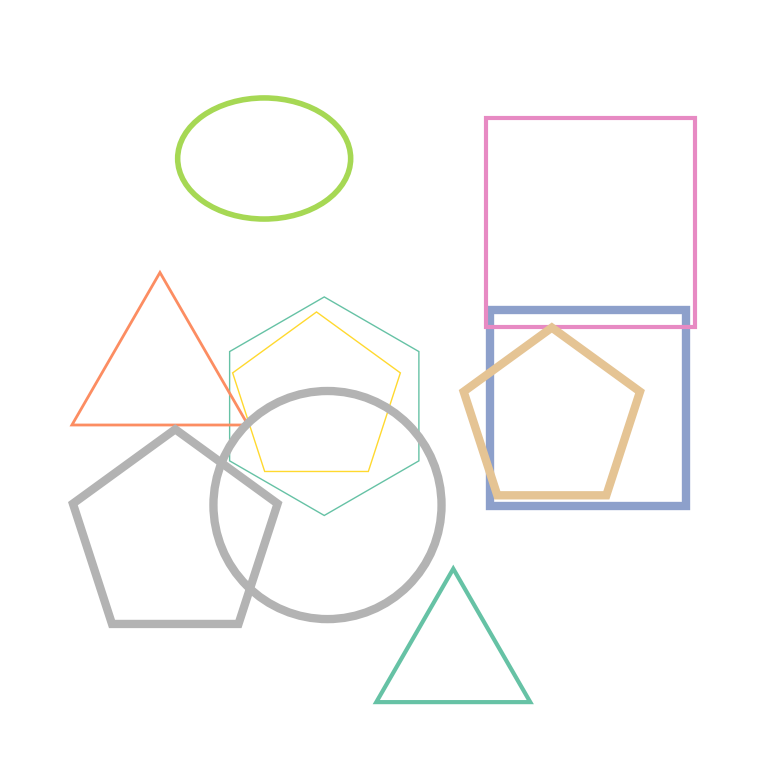[{"shape": "hexagon", "thickness": 0.5, "radius": 0.71, "center": [0.421, 0.472]}, {"shape": "triangle", "thickness": 1.5, "radius": 0.58, "center": [0.589, 0.146]}, {"shape": "triangle", "thickness": 1, "radius": 0.66, "center": [0.208, 0.514]}, {"shape": "square", "thickness": 3, "radius": 0.64, "center": [0.764, 0.47]}, {"shape": "square", "thickness": 1.5, "radius": 0.68, "center": [0.767, 0.711]}, {"shape": "oval", "thickness": 2, "radius": 0.56, "center": [0.343, 0.794]}, {"shape": "pentagon", "thickness": 0.5, "radius": 0.57, "center": [0.411, 0.48]}, {"shape": "pentagon", "thickness": 3, "radius": 0.6, "center": [0.717, 0.454]}, {"shape": "pentagon", "thickness": 3, "radius": 0.7, "center": [0.228, 0.303]}, {"shape": "circle", "thickness": 3, "radius": 0.74, "center": [0.425, 0.344]}]